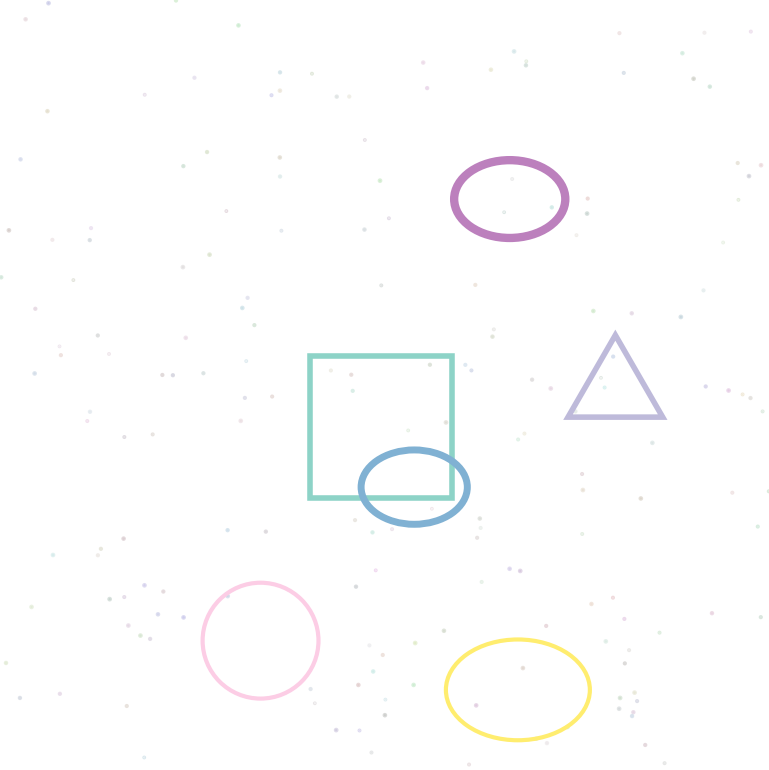[{"shape": "square", "thickness": 2, "radius": 0.46, "center": [0.495, 0.445]}, {"shape": "triangle", "thickness": 2, "radius": 0.35, "center": [0.799, 0.494]}, {"shape": "oval", "thickness": 2.5, "radius": 0.34, "center": [0.538, 0.367]}, {"shape": "circle", "thickness": 1.5, "radius": 0.38, "center": [0.338, 0.168]}, {"shape": "oval", "thickness": 3, "radius": 0.36, "center": [0.662, 0.741]}, {"shape": "oval", "thickness": 1.5, "radius": 0.47, "center": [0.673, 0.104]}]